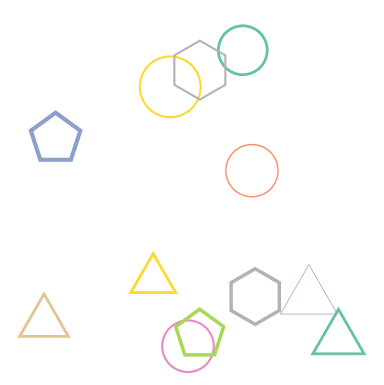[{"shape": "triangle", "thickness": 2, "radius": 0.39, "center": [0.879, 0.12]}, {"shape": "circle", "thickness": 2, "radius": 0.32, "center": [0.631, 0.87]}, {"shape": "circle", "thickness": 1, "radius": 0.34, "center": [0.654, 0.557]}, {"shape": "pentagon", "thickness": 3, "radius": 0.34, "center": [0.144, 0.64]}, {"shape": "triangle", "thickness": 0.5, "radius": 0.43, "center": [0.802, 0.227]}, {"shape": "circle", "thickness": 1.5, "radius": 0.34, "center": [0.488, 0.101]}, {"shape": "pentagon", "thickness": 2.5, "radius": 0.33, "center": [0.519, 0.131]}, {"shape": "circle", "thickness": 1.5, "radius": 0.4, "center": [0.442, 0.775]}, {"shape": "triangle", "thickness": 2, "radius": 0.34, "center": [0.398, 0.274]}, {"shape": "triangle", "thickness": 2, "radius": 0.37, "center": [0.114, 0.163]}, {"shape": "hexagon", "thickness": 1.5, "radius": 0.38, "center": [0.519, 0.818]}, {"shape": "hexagon", "thickness": 2.5, "radius": 0.36, "center": [0.663, 0.23]}]